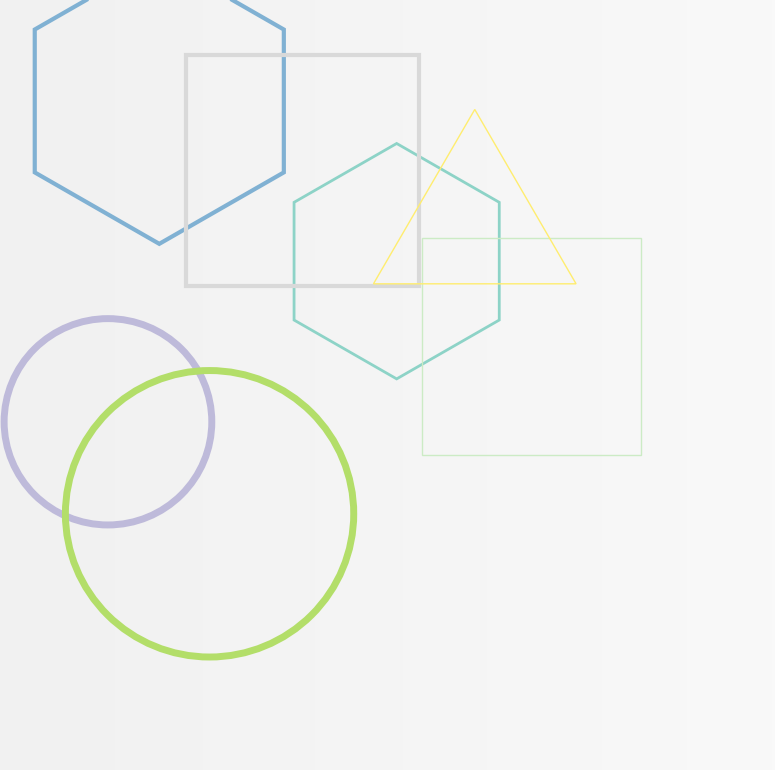[{"shape": "hexagon", "thickness": 1, "radius": 0.76, "center": [0.512, 0.661]}, {"shape": "circle", "thickness": 2.5, "radius": 0.67, "center": [0.139, 0.452]}, {"shape": "hexagon", "thickness": 1.5, "radius": 0.93, "center": [0.206, 0.869]}, {"shape": "circle", "thickness": 2.5, "radius": 0.93, "center": [0.27, 0.333]}, {"shape": "square", "thickness": 1.5, "radius": 0.75, "center": [0.39, 0.779]}, {"shape": "square", "thickness": 0.5, "radius": 0.71, "center": [0.685, 0.55]}, {"shape": "triangle", "thickness": 0.5, "radius": 0.75, "center": [0.613, 0.707]}]